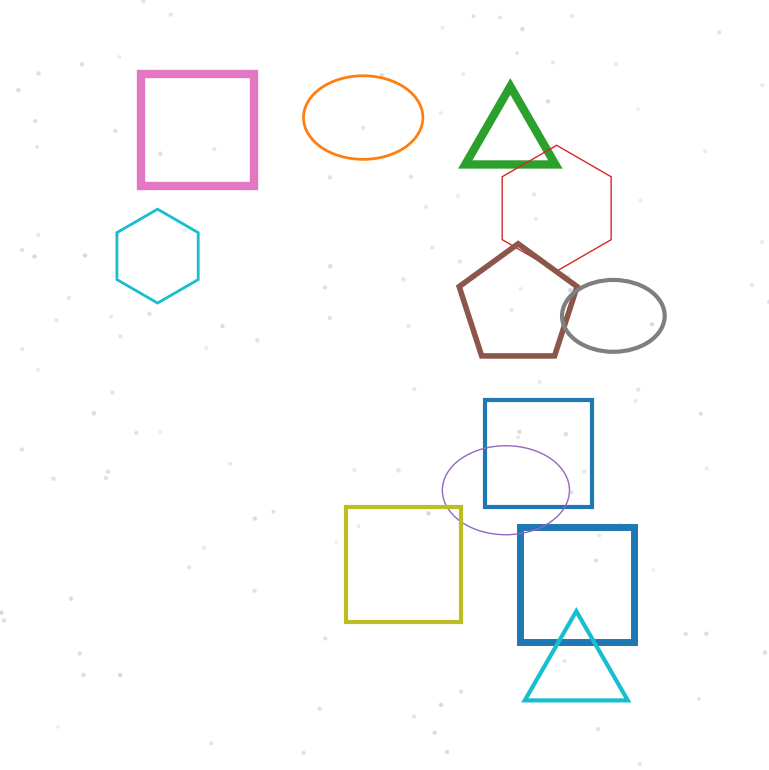[{"shape": "square", "thickness": 2.5, "radius": 0.37, "center": [0.75, 0.241]}, {"shape": "square", "thickness": 1.5, "radius": 0.35, "center": [0.7, 0.411]}, {"shape": "oval", "thickness": 1, "radius": 0.39, "center": [0.472, 0.847]}, {"shape": "triangle", "thickness": 3, "radius": 0.34, "center": [0.663, 0.82]}, {"shape": "hexagon", "thickness": 0.5, "radius": 0.41, "center": [0.723, 0.73]}, {"shape": "oval", "thickness": 0.5, "radius": 0.41, "center": [0.657, 0.363]}, {"shape": "pentagon", "thickness": 2, "radius": 0.4, "center": [0.673, 0.603]}, {"shape": "square", "thickness": 3, "radius": 0.37, "center": [0.256, 0.831]}, {"shape": "oval", "thickness": 1.5, "radius": 0.33, "center": [0.797, 0.59]}, {"shape": "square", "thickness": 1.5, "radius": 0.37, "center": [0.524, 0.267]}, {"shape": "triangle", "thickness": 1.5, "radius": 0.39, "center": [0.748, 0.129]}, {"shape": "hexagon", "thickness": 1, "radius": 0.3, "center": [0.205, 0.667]}]